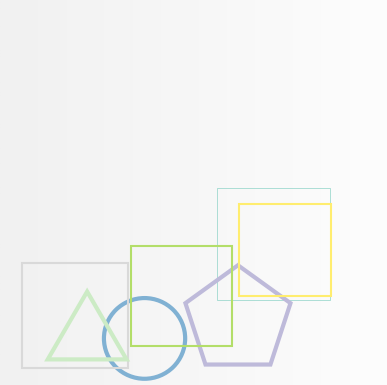[{"shape": "square", "thickness": 0.5, "radius": 0.73, "center": [0.706, 0.366]}, {"shape": "pentagon", "thickness": 3, "radius": 0.71, "center": [0.614, 0.168]}, {"shape": "circle", "thickness": 3, "radius": 0.52, "center": [0.373, 0.121]}, {"shape": "square", "thickness": 1.5, "radius": 0.65, "center": [0.468, 0.231]}, {"shape": "square", "thickness": 1.5, "radius": 0.68, "center": [0.193, 0.18]}, {"shape": "triangle", "thickness": 3, "radius": 0.59, "center": [0.225, 0.125]}, {"shape": "square", "thickness": 1.5, "radius": 0.6, "center": [0.735, 0.35]}]